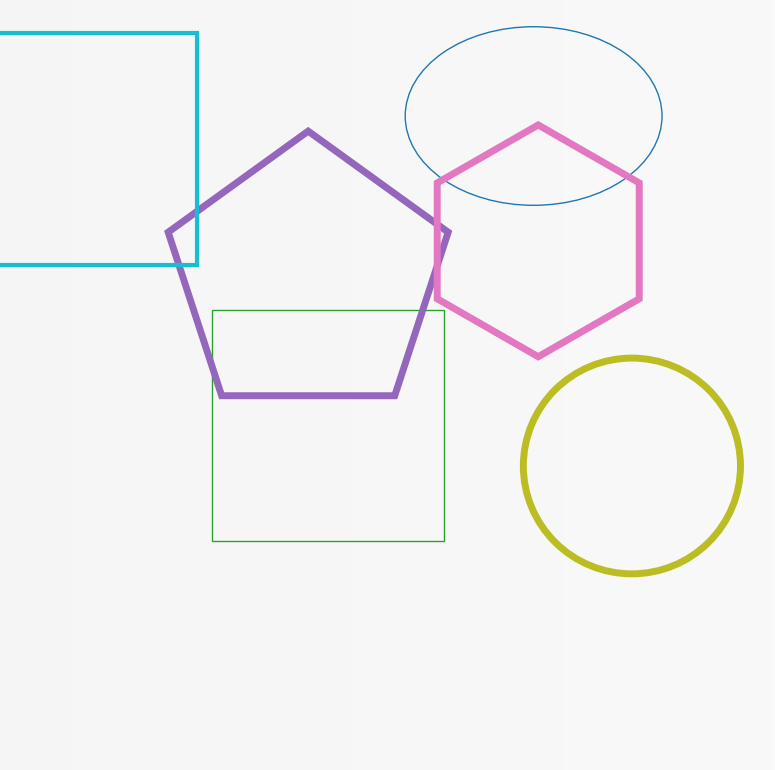[{"shape": "oval", "thickness": 0.5, "radius": 0.83, "center": [0.689, 0.849]}, {"shape": "square", "thickness": 0.5, "radius": 0.75, "center": [0.423, 0.448]}, {"shape": "pentagon", "thickness": 2.5, "radius": 0.95, "center": [0.398, 0.64]}, {"shape": "hexagon", "thickness": 2.5, "radius": 0.75, "center": [0.694, 0.687]}, {"shape": "circle", "thickness": 2.5, "radius": 0.7, "center": [0.815, 0.395]}, {"shape": "square", "thickness": 1.5, "radius": 0.75, "center": [0.103, 0.807]}]